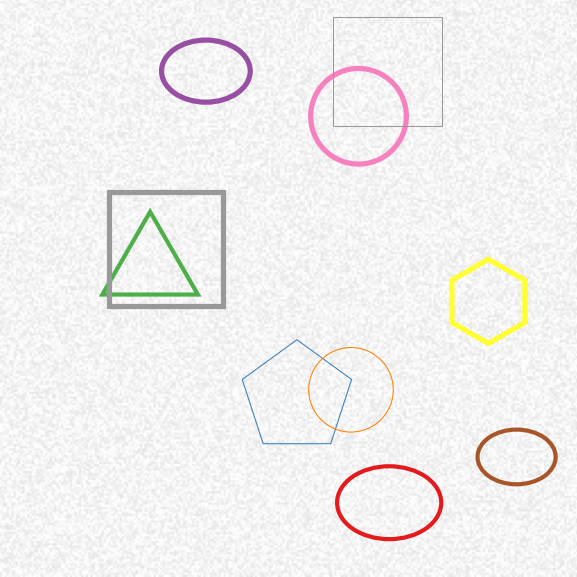[{"shape": "oval", "thickness": 2, "radius": 0.45, "center": [0.674, 0.129]}, {"shape": "pentagon", "thickness": 0.5, "radius": 0.5, "center": [0.514, 0.311]}, {"shape": "triangle", "thickness": 2, "radius": 0.48, "center": [0.26, 0.537]}, {"shape": "oval", "thickness": 2.5, "radius": 0.38, "center": [0.357, 0.876]}, {"shape": "circle", "thickness": 0.5, "radius": 0.37, "center": [0.608, 0.324]}, {"shape": "hexagon", "thickness": 2.5, "radius": 0.36, "center": [0.846, 0.477]}, {"shape": "oval", "thickness": 2, "radius": 0.34, "center": [0.895, 0.208]}, {"shape": "circle", "thickness": 2.5, "radius": 0.41, "center": [0.621, 0.798]}, {"shape": "square", "thickness": 2.5, "radius": 0.49, "center": [0.287, 0.569]}, {"shape": "square", "thickness": 0.5, "radius": 0.47, "center": [0.671, 0.875]}]